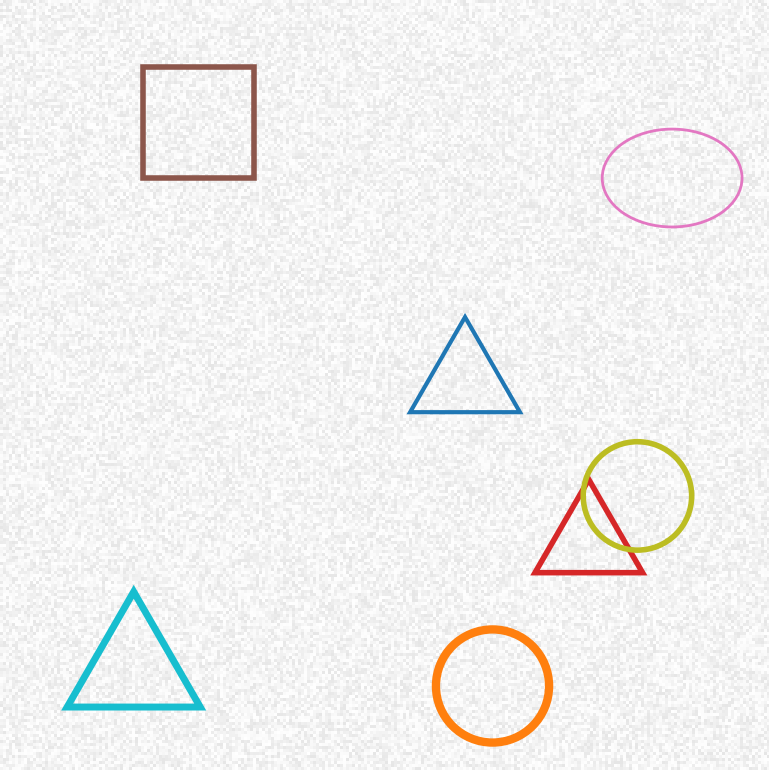[{"shape": "triangle", "thickness": 1.5, "radius": 0.41, "center": [0.604, 0.506]}, {"shape": "circle", "thickness": 3, "radius": 0.37, "center": [0.64, 0.109]}, {"shape": "triangle", "thickness": 2, "radius": 0.4, "center": [0.765, 0.297]}, {"shape": "square", "thickness": 2, "radius": 0.36, "center": [0.258, 0.841]}, {"shape": "oval", "thickness": 1, "radius": 0.45, "center": [0.873, 0.769]}, {"shape": "circle", "thickness": 2, "radius": 0.35, "center": [0.828, 0.356]}, {"shape": "triangle", "thickness": 2.5, "radius": 0.5, "center": [0.174, 0.132]}]